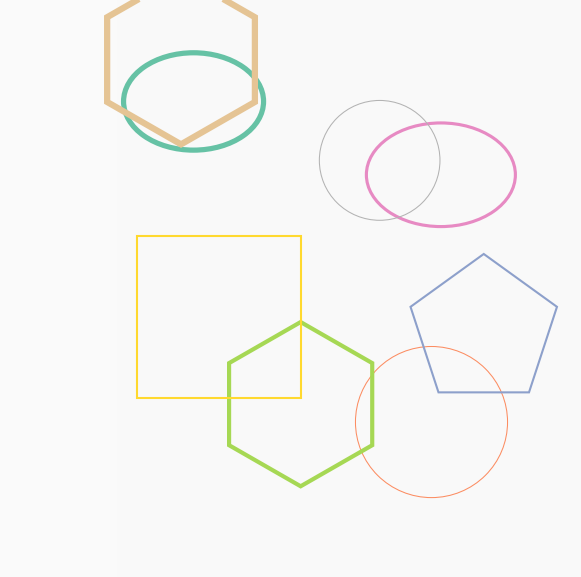[{"shape": "oval", "thickness": 2.5, "radius": 0.6, "center": [0.333, 0.823]}, {"shape": "circle", "thickness": 0.5, "radius": 0.65, "center": [0.742, 0.268]}, {"shape": "pentagon", "thickness": 1, "radius": 0.66, "center": [0.832, 0.427]}, {"shape": "oval", "thickness": 1.5, "radius": 0.64, "center": [0.759, 0.697]}, {"shape": "hexagon", "thickness": 2, "radius": 0.71, "center": [0.517, 0.299]}, {"shape": "square", "thickness": 1, "radius": 0.7, "center": [0.377, 0.451]}, {"shape": "hexagon", "thickness": 3, "radius": 0.73, "center": [0.311, 0.896]}, {"shape": "circle", "thickness": 0.5, "radius": 0.52, "center": [0.653, 0.721]}]